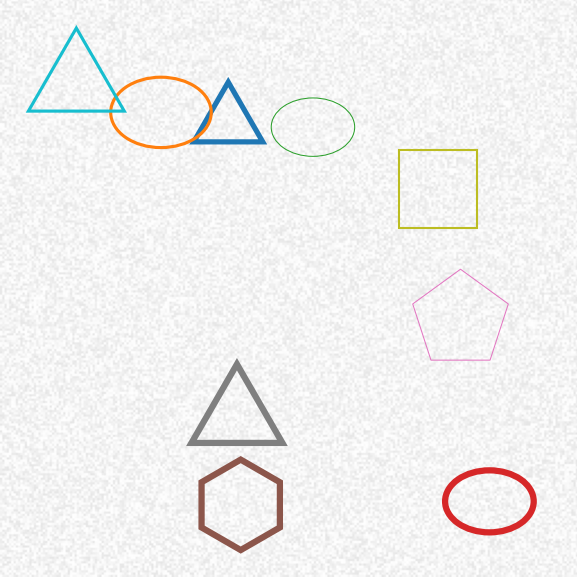[{"shape": "triangle", "thickness": 2.5, "radius": 0.34, "center": [0.395, 0.788]}, {"shape": "oval", "thickness": 1.5, "radius": 0.44, "center": [0.279, 0.805]}, {"shape": "oval", "thickness": 0.5, "radius": 0.36, "center": [0.542, 0.779]}, {"shape": "oval", "thickness": 3, "radius": 0.38, "center": [0.847, 0.131]}, {"shape": "hexagon", "thickness": 3, "radius": 0.39, "center": [0.417, 0.125]}, {"shape": "pentagon", "thickness": 0.5, "radius": 0.44, "center": [0.797, 0.446]}, {"shape": "triangle", "thickness": 3, "radius": 0.45, "center": [0.41, 0.278]}, {"shape": "square", "thickness": 1, "radius": 0.34, "center": [0.758, 0.672]}, {"shape": "triangle", "thickness": 1.5, "radius": 0.48, "center": [0.132, 0.855]}]